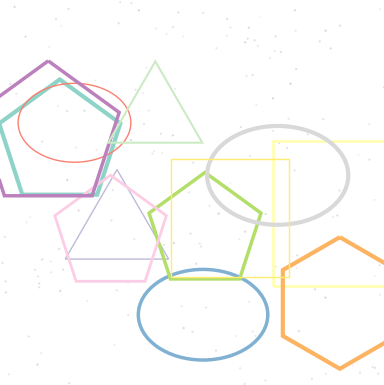[{"shape": "pentagon", "thickness": 3, "radius": 0.83, "center": [0.155, 0.628]}, {"shape": "square", "thickness": 2, "radius": 0.95, "center": [0.897, 0.445]}, {"shape": "triangle", "thickness": 1, "radius": 0.78, "center": [0.304, 0.405]}, {"shape": "oval", "thickness": 1, "radius": 0.73, "center": [0.193, 0.681]}, {"shape": "oval", "thickness": 2.5, "radius": 0.84, "center": [0.527, 0.183]}, {"shape": "hexagon", "thickness": 3, "radius": 0.85, "center": [0.883, 0.213]}, {"shape": "pentagon", "thickness": 2.5, "radius": 0.76, "center": [0.533, 0.399]}, {"shape": "pentagon", "thickness": 2, "radius": 0.76, "center": [0.287, 0.393]}, {"shape": "oval", "thickness": 3, "radius": 0.92, "center": [0.721, 0.544]}, {"shape": "pentagon", "thickness": 2.5, "radius": 0.97, "center": [0.125, 0.648]}, {"shape": "triangle", "thickness": 1.5, "radius": 0.7, "center": [0.403, 0.7]}, {"shape": "square", "thickness": 1, "radius": 0.77, "center": [0.597, 0.433]}]